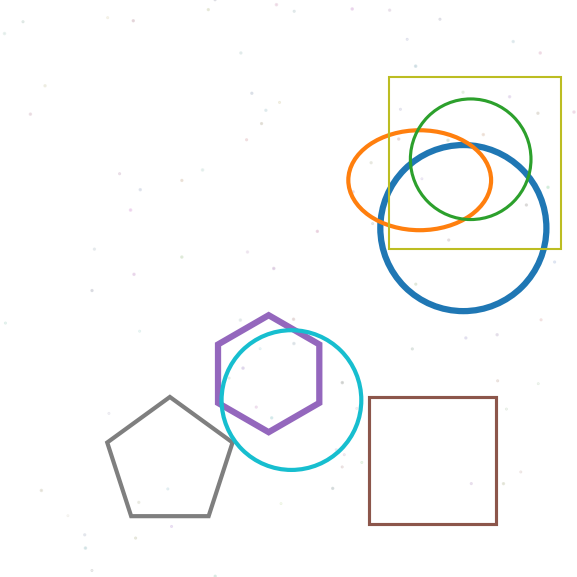[{"shape": "circle", "thickness": 3, "radius": 0.72, "center": [0.802, 0.604]}, {"shape": "oval", "thickness": 2, "radius": 0.62, "center": [0.727, 0.687]}, {"shape": "circle", "thickness": 1.5, "radius": 0.52, "center": [0.815, 0.723]}, {"shape": "hexagon", "thickness": 3, "radius": 0.51, "center": [0.465, 0.352]}, {"shape": "square", "thickness": 1.5, "radius": 0.55, "center": [0.749, 0.202]}, {"shape": "pentagon", "thickness": 2, "radius": 0.57, "center": [0.294, 0.198]}, {"shape": "square", "thickness": 1, "radius": 0.74, "center": [0.823, 0.716]}, {"shape": "circle", "thickness": 2, "radius": 0.6, "center": [0.505, 0.306]}]